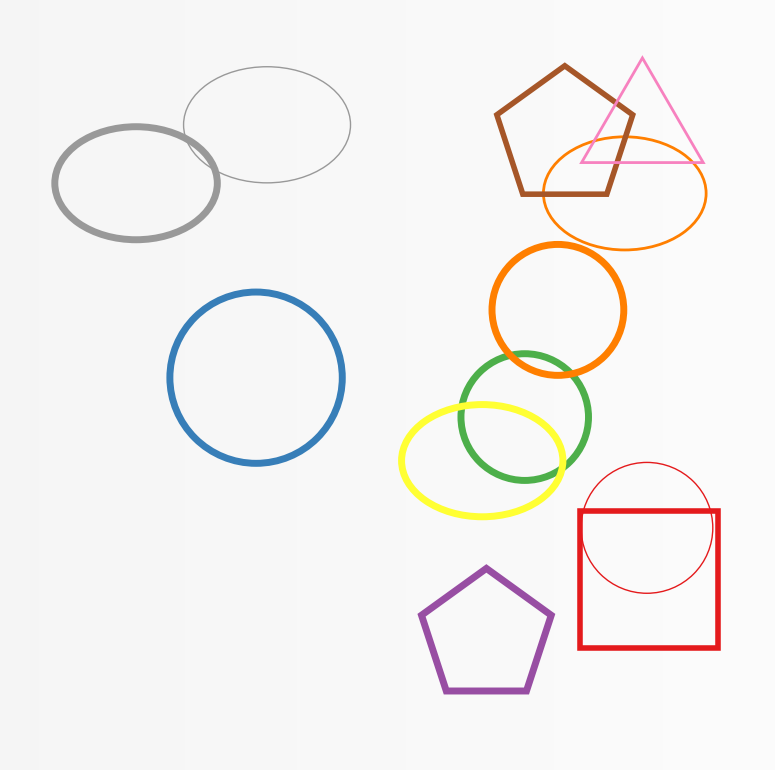[{"shape": "square", "thickness": 2, "radius": 0.45, "center": [0.837, 0.247]}, {"shape": "circle", "thickness": 0.5, "radius": 0.42, "center": [0.835, 0.314]}, {"shape": "circle", "thickness": 2.5, "radius": 0.56, "center": [0.33, 0.509]}, {"shape": "circle", "thickness": 2.5, "radius": 0.41, "center": [0.677, 0.458]}, {"shape": "pentagon", "thickness": 2.5, "radius": 0.44, "center": [0.628, 0.174]}, {"shape": "circle", "thickness": 2.5, "radius": 0.43, "center": [0.72, 0.598]}, {"shape": "oval", "thickness": 1, "radius": 0.52, "center": [0.806, 0.749]}, {"shape": "oval", "thickness": 2.5, "radius": 0.52, "center": [0.622, 0.402]}, {"shape": "pentagon", "thickness": 2, "radius": 0.46, "center": [0.729, 0.822]}, {"shape": "triangle", "thickness": 1, "radius": 0.45, "center": [0.829, 0.834]}, {"shape": "oval", "thickness": 2.5, "radius": 0.52, "center": [0.176, 0.762]}, {"shape": "oval", "thickness": 0.5, "radius": 0.54, "center": [0.345, 0.838]}]